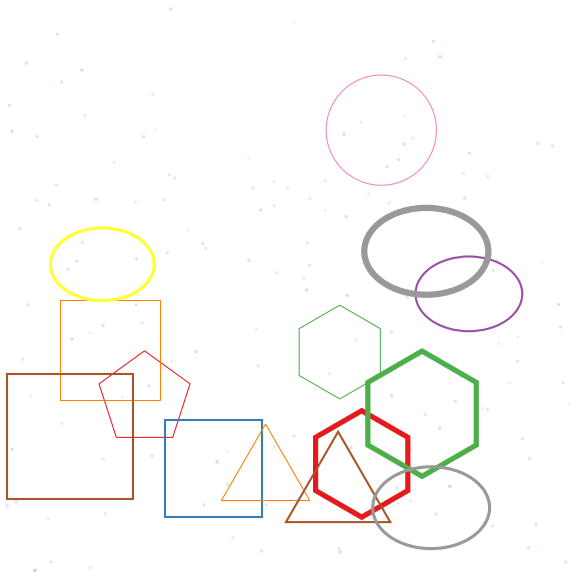[{"shape": "hexagon", "thickness": 2.5, "radius": 0.46, "center": [0.626, 0.196]}, {"shape": "pentagon", "thickness": 0.5, "radius": 0.41, "center": [0.25, 0.309]}, {"shape": "square", "thickness": 1, "radius": 0.42, "center": [0.37, 0.187]}, {"shape": "hexagon", "thickness": 2.5, "radius": 0.54, "center": [0.731, 0.283]}, {"shape": "hexagon", "thickness": 0.5, "radius": 0.41, "center": [0.588, 0.39]}, {"shape": "oval", "thickness": 1, "radius": 0.46, "center": [0.812, 0.49]}, {"shape": "square", "thickness": 0.5, "radius": 0.43, "center": [0.191, 0.394]}, {"shape": "triangle", "thickness": 0.5, "radius": 0.44, "center": [0.46, 0.177]}, {"shape": "oval", "thickness": 1.5, "radius": 0.45, "center": [0.177, 0.541]}, {"shape": "triangle", "thickness": 1, "radius": 0.52, "center": [0.585, 0.147]}, {"shape": "square", "thickness": 1, "radius": 0.54, "center": [0.122, 0.243]}, {"shape": "circle", "thickness": 0.5, "radius": 0.48, "center": [0.66, 0.774]}, {"shape": "oval", "thickness": 1.5, "radius": 0.51, "center": [0.747, 0.12]}, {"shape": "oval", "thickness": 3, "radius": 0.54, "center": [0.738, 0.564]}]